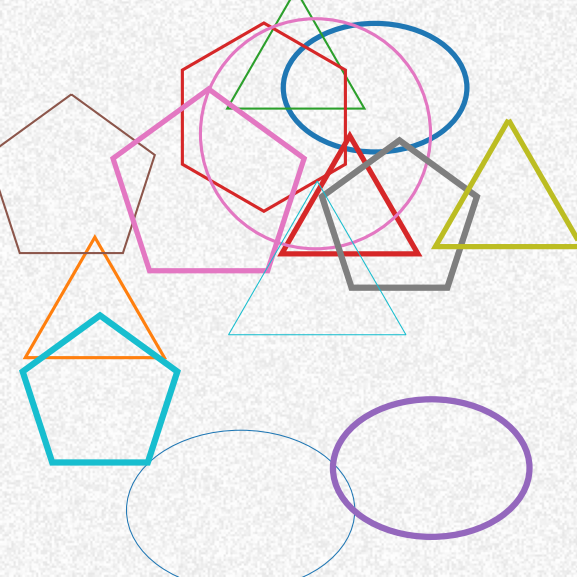[{"shape": "oval", "thickness": 2.5, "radius": 0.8, "center": [0.65, 0.847]}, {"shape": "oval", "thickness": 0.5, "radius": 0.99, "center": [0.417, 0.116]}, {"shape": "triangle", "thickness": 1.5, "radius": 0.7, "center": [0.164, 0.449]}, {"shape": "triangle", "thickness": 1, "radius": 0.69, "center": [0.512, 0.88]}, {"shape": "hexagon", "thickness": 1.5, "radius": 0.81, "center": [0.457, 0.796]}, {"shape": "triangle", "thickness": 2.5, "radius": 0.68, "center": [0.606, 0.628]}, {"shape": "oval", "thickness": 3, "radius": 0.85, "center": [0.747, 0.189]}, {"shape": "pentagon", "thickness": 1, "radius": 0.76, "center": [0.124, 0.684]}, {"shape": "pentagon", "thickness": 2.5, "radius": 0.87, "center": [0.361, 0.671]}, {"shape": "circle", "thickness": 1.5, "radius": 1.0, "center": [0.546, 0.768]}, {"shape": "pentagon", "thickness": 3, "radius": 0.71, "center": [0.692, 0.615]}, {"shape": "triangle", "thickness": 2.5, "radius": 0.73, "center": [0.881, 0.645]}, {"shape": "pentagon", "thickness": 3, "radius": 0.7, "center": [0.173, 0.312]}, {"shape": "triangle", "thickness": 0.5, "radius": 0.89, "center": [0.549, 0.508]}]